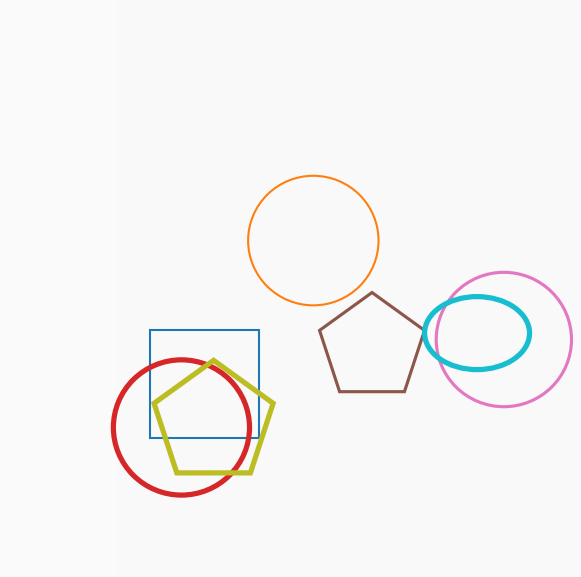[{"shape": "square", "thickness": 1, "radius": 0.47, "center": [0.352, 0.334]}, {"shape": "circle", "thickness": 1, "radius": 0.56, "center": [0.539, 0.583]}, {"shape": "circle", "thickness": 2.5, "radius": 0.59, "center": [0.312, 0.259]}, {"shape": "pentagon", "thickness": 1.5, "radius": 0.47, "center": [0.64, 0.398]}, {"shape": "circle", "thickness": 1.5, "radius": 0.58, "center": [0.867, 0.411]}, {"shape": "pentagon", "thickness": 2.5, "radius": 0.54, "center": [0.367, 0.267]}, {"shape": "oval", "thickness": 2.5, "radius": 0.45, "center": [0.821, 0.422]}]